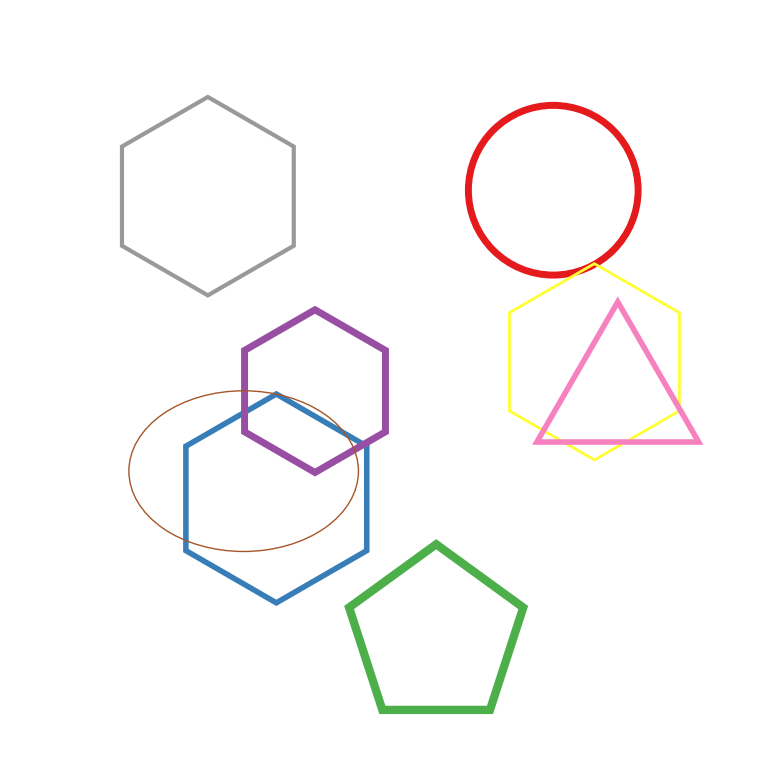[{"shape": "circle", "thickness": 2.5, "radius": 0.55, "center": [0.719, 0.753]}, {"shape": "hexagon", "thickness": 2, "radius": 0.68, "center": [0.359, 0.353]}, {"shape": "pentagon", "thickness": 3, "radius": 0.59, "center": [0.566, 0.174]}, {"shape": "hexagon", "thickness": 2.5, "radius": 0.53, "center": [0.409, 0.492]}, {"shape": "hexagon", "thickness": 1, "radius": 0.64, "center": [0.772, 0.53]}, {"shape": "oval", "thickness": 0.5, "radius": 0.75, "center": [0.316, 0.388]}, {"shape": "triangle", "thickness": 2, "radius": 0.61, "center": [0.802, 0.487]}, {"shape": "hexagon", "thickness": 1.5, "radius": 0.64, "center": [0.27, 0.745]}]